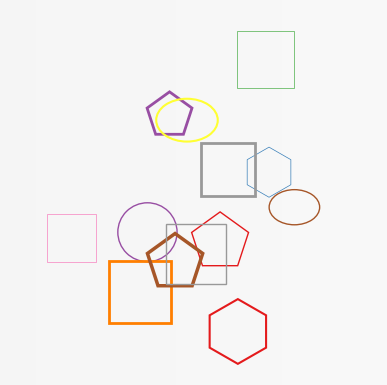[{"shape": "hexagon", "thickness": 1.5, "radius": 0.42, "center": [0.614, 0.139]}, {"shape": "pentagon", "thickness": 1, "radius": 0.39, "center": [0.568, 0.372]}, {"shape": "hexagon", "thickness": 0.5, "radius": 0.33, "center": [0.694, 0.553]}, {"shape": "square", "thickness": 0.5, "radius": 0.37, "center": [0.686, 0.846]}, {"shape": "circle", "thickness": 1, "radius": 0.38, "center": [0.381, 0.397]}, {"shape": "pentagon", "thickness": 2, "radius": 0.3, "center": [0.438, 0.7]}, {"shape": "square", "thickness": 2, "radius": 0.4, "center": [0.36, 0.241]}, {"shape": "oval", "thickness": 1.5, "radius": 0.4, "center": [0.483, 0.688]}, {"shape": "oval", "thickness": 1, "radius": 0.33, "center": [0.76, 0.462]}, {"shape": "pentagon", "thickness": 2.5, "radius": 0.37, "center": [0.452, 0.318]}, {"shape": "square", "thickness": 0.5, "radius": 0.31, "center": [0.184, 0.382]}, {"shape": "square", "thickness": 1, "radius": 0.39, "center": [0.506, 0.34]}, {"shape": "square", "thickness": 2, "radius": 0.34, "center": [0.588, 0.559]}]